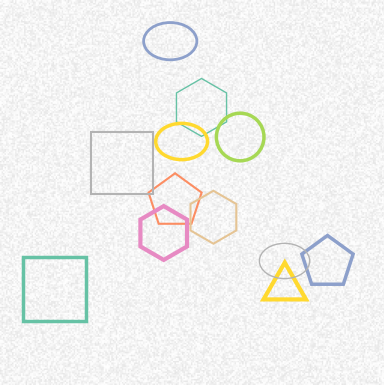[{"shape": "hexagon", "thickness": 1, "radius": 0.38, "center": [0.523, 0.721]}, {"shape": "square", "thickness": 2.5, "radius": 0.41, "center": [0.142, 0.249]}, {"shape": "pentagon", "thickness": 1.5, "radius": 0.36, "center": [0.455, 0.477]}, {"shape": "oval", "thickness": 2, "radius": 0.35, "center": [0.442, 0.893]}, {"shape": "pentagon", "thickness": 2.5, "radius": 0.35, "center": [0.851, 0.318]}, {"shape": "hexagon", "thickness": 3, "radius": 0.35, "center": [0.425, 0.395]}, {"shape": "circle", "thickness": 2.5, "radius": 0.31, "center": [0.624, 0.644]}, {"shape": "triangle", "thickness": 3, "radius": 0.32, "center": [0.74, 0.254]}, {"shape": "oval", "thickness": 2.5, "radius": 0.34, "center": [0.472, 0.632]}, {"shape": "hexagon", "thickness": 1.5, "radius": 0.34, "center": [0.554, 0.436]}, {"shape": "oval", "thickness": 1, "radius": 0.33, "center": [0.739, 0.322]}, {"shape": "square", "thickness": 1.5, "radius": 0.4, "center": [0.318, 0.576]}]